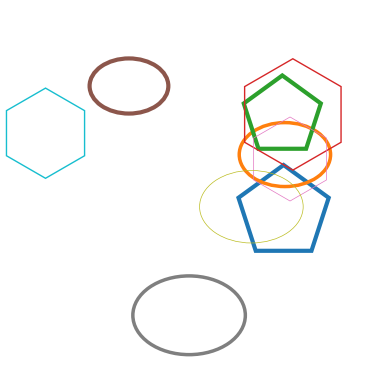[{"shape": "pentagon", "thickness": 3, "radius": 0.62, "center": [0.737, 0.448]}, {"shape": "oval", "thickness": 2.5, "radius": 0.59, "center": [0.74, 0.598]}, {"shape": "pentagon", "thickness": 3, "radius": 0.53, "center": [0.733, 0.699]}, {"shape": "hexagon", "thickness": 1, "radius": 0.72, "center": [0.761, 0.703]}, {"shape": "oval", "thickness": 3, "radius": 0.51, "center": [0.335, 0.777]}, {"shape": "hexagon", "thickness": 0.5, "radius": 0.55, "center": [0.753, 0.587]}, {"shape": "oval", "thickness": 2.5, "radius": 0.73, "center": [0.491, 0.181]}, {"shape": "oval", "thickness": 0.5, "radius": 0.67, "center": [0.653, 0.463]}, {"shape": "hexagon", "thickness": 1, "radius": 0.59, "center": [0.118, 0.654]}]